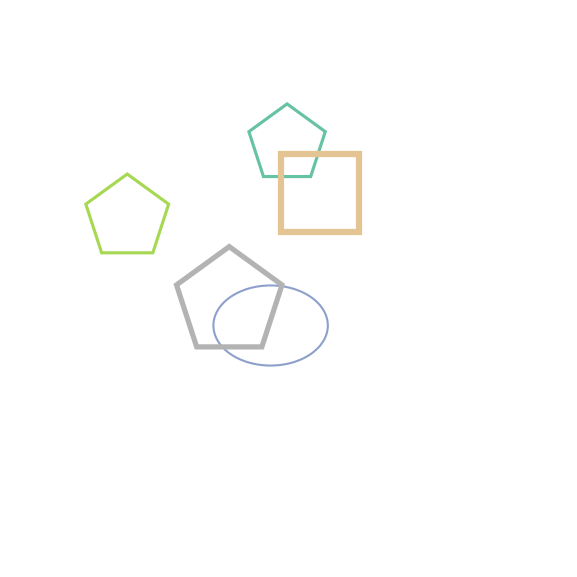[{"shape": "pentagon", "thickness": 1.5, "radius": 0.35, "center": [0.497, 0.75]}, {"shape": "oval", "thickness": 1, "radius": 0.5, "center": [0.469, 0.436]}, {"shape": "pentagon", "thickness": 1.5, "radius": 0.38, "center": [0.22, 0.622]}, {"shape": "square", "thickness": 3, "radius": 0.34, "center": [0.554, 0.665]}, {"shape": "pentagon", "thickness": 2.5, "radius": 0.48, "center": [0.397, 0.476]}]